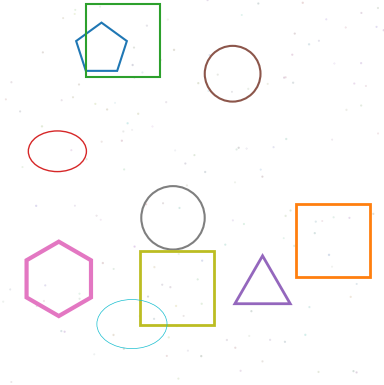[{"shape": "pentagon", "thickness": 1.5, "radius": 0.35, "center": [0.264, 0.872]}, {"shape": "square", "thickness": 2, "radius": 0.48, "center": [0.864, 0.376]}, {"shape": "square", "thickness": 1.5, "radius": 0.48, "center": [0.32, 0.895]}, {"shape": "oval", "thickness": 1, "radius": 0.38, "center": [0.149, 0.607]}, {"shape": "triangle", "thickness": 2, "radius": 0.41, "center": [0.682, 0.253]}, {"shape": "circle", "thickness": 1.5, "radius": 0.36, "center": [0.604, 0.809]}, {"shape": "hexagon", "thickness": 3, "radius": 0.48, "center": [0.153, 0.276]}, {"shape": "circle", "thickness": 1.5, "radius": 0.41, "center": [0.449, 0.434]}, {"shape": "square", "thickness": 2, "radius": 0.48, "center": [0.459, 0.253]}, {"shape": "oval", "thickness": 0.5, "radius": 0.46, "center": [0.343, 0.158]}]